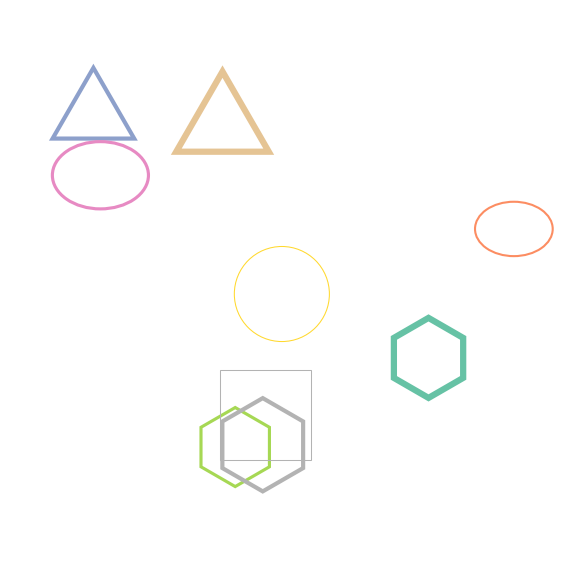[{"shape": "hexagon", "thickness": 3, "radius": 0.35, "center": [0.742, 0.379]}, {"shape": "oval", "thickness": 1, "radius": 0.34, "center": [0.89, 0.603]}, {"shape": "triangle", "thickness": 2, "radius": 0.41, "center": [0.162, 0.8]}, {"shape": "oval", "thickness": 1.5, "radius": 0.42, "center": [0.174, 0.696]}, {"shape": "hexagon", "thickness": 1.5, "radius": 0.34, "center": [0.407, 0.225]}, {"shape": "circle", "thickness": 0.5, "radius": 0.41, "center": [0.488, 0.49]}, {"shape": "triangle", "thickness": 3, "radius": 0.46, "center": [0.385, 0.783]}, {"shape": "hexagon", "thickness": 2, "radius": 0.4, "center": [0.455, 0.229]}, {"shape": "square", "thickness": 0.5, "radius": 0.39, "center": [0.46, 0.281]}]